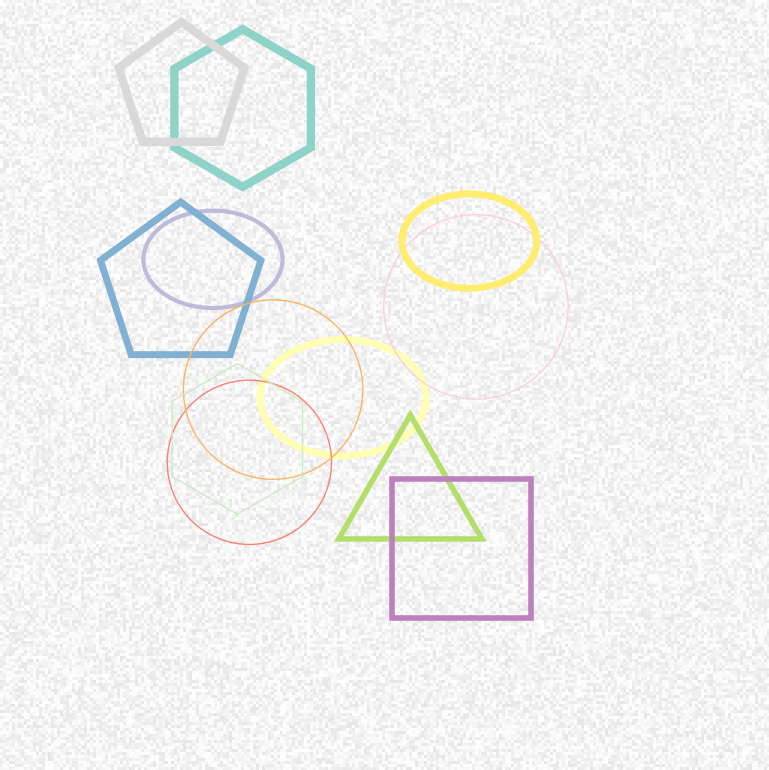[{"shape": "hexagon", "thickness": 3, "radius": 0.51, "center": [0.315, 0.86]}, {"shape": "oval", "thickness": 2.5, "radius": 0.54, "center": [0.445, 0.484]}, {"shape": "oval", "thickness": 1.5, "radius": 0.45, "center": [0.277, 0.663]}, {"shape": "circle", "thickness": 0.5, "radius": 0.53, "center": [0.324, 0.4]}, {"shape": "pentagon", "thickness": 2.5, "radius": 0.55, "center": [0.235, 0.628]}, {"shape": "circle", "thickness": 0.5, "radius": 0.58, "center": [0.355, 0.494]}, {"shape": "triangle", "thickness": 2, "radius": 0.54, "center": [0.533, 0.354]}, {"shape": "circle", "thickness": 0.5, "radius": 0.6, "center": [0.618, 0.602]}, {"shape": "pentagon", "thickness": 3, "radius": 0.43, "center": [0.236, 0.885]}, {"shape": "square", "thickness": 2, "radius": 0.45, "center": [0.6, 0.288]}, {"shape": "hexagon", "thickness": 0.5, "radius": 0.49, "center": [0.308, 0.43]}, {"shape": "oval", "thickness": 2.5, "radius": 0.44, "center": [0.609, 0.687]}]